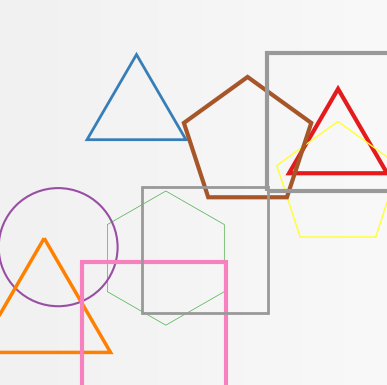[{"shape": "triangle", "thickness": 3, "radius": 0.73, "center": [0.872, 0.623]}, {"shape": "triangle", "thickness": 2, "radius": 0.74, "center": [0.352, 0.711]}, {"shape": "hexagon", "thickness": 0.5, "radius": 0.87, "center": [0.428, 0.33]}, {"shape": "circle", "thickness": 1.5, "radius": 0.77, "center": [0.15, 0.358]}, {"shape": "triangle", "thickness": 2.5, "radius": 0.99, "center": [0.114, 0.184]}, {"shape": "pentagon", "thickness": 1, "radius": 0.83, "center": [0.872, 0.519]}, {"shape": "pentagon", "thickness": 3, "radius": 0.86, "center": [0.639, 0.627]}, {"shape": "square", "thickness": 3, "radius": 0.93, "center": [0.398, 0.134]}, {"shape": "square", "thickness": 3, "radius": 0.9, "center": [0.868, 0.684]}, {"shape": "square", "thickness": 2, "radius": 0.81, "center": [0.529, 0.351]}]